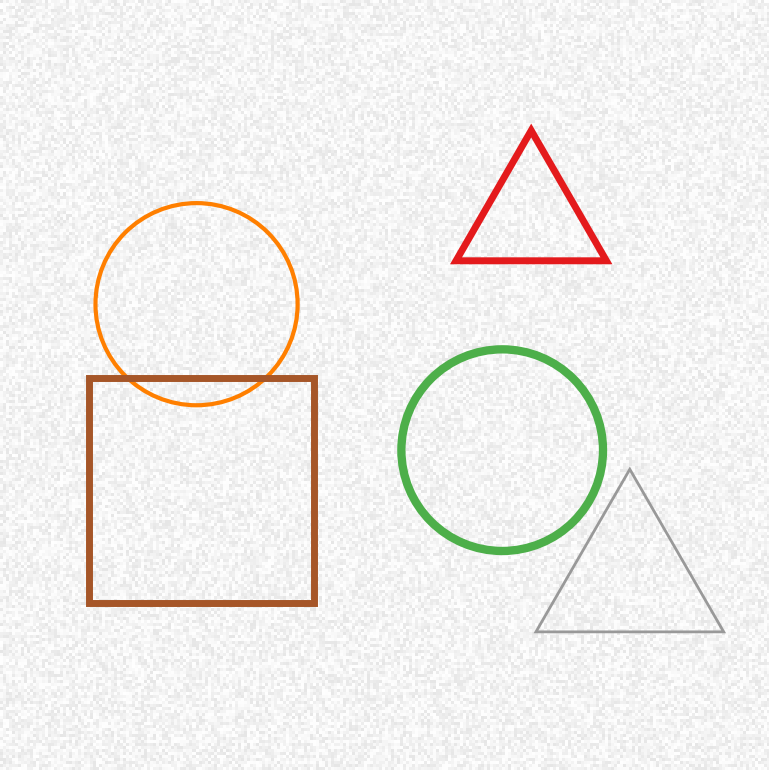[{"shape": "triangle", "thickness": 2.5, "radius": 0.56, "center": [0.69, 0.718]}, {"shape": "circle", "thickness": 3, "radius": 0.65, "center": [0.652, 0.415]}, {"shape": "circle", "thickness": 1.5, "radius": 0.66, "center": [0.255, 0.605]}, {"shape": "square", "thickness": 2.5, "radius": 0.73, "center": [0.261, 0.363]}, {"shape": "triangle", "thickness": 1, "radius": 0.7, "center": [0.818, 0.25]}]